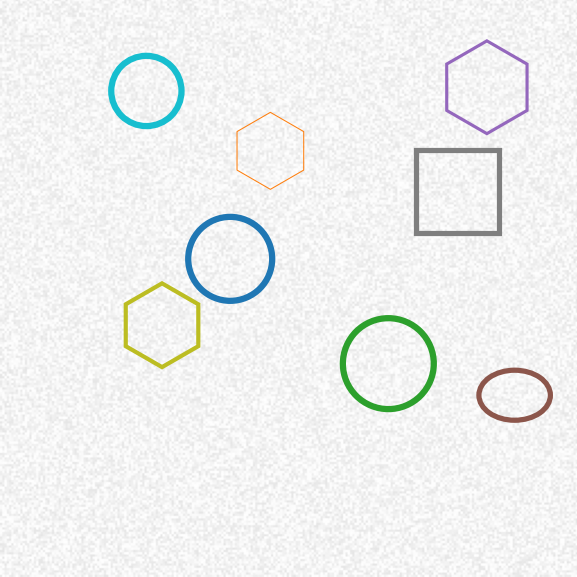[{"shape": "circle", "thickness": 3, "radius": 0.36, "center": [0.399, 0.551]}, {"shape": "hexagon", "thickness": 0.5, "radius": 0.33, "center": [0.468, 0.738]}, {"shape": "circle", "thickness": 3, "radius": 0.39, "center": [0.672, 0.369]}, {"shape": "hexagon", "thickness": 1.5, "radius": 0.4, "center": [0.843, 0.848]}, {"shape": "oval", "thickness": 2.5, "radius": 0.31, "center": [0.891, 0.315]}, {"shape": "square", "thickness": 2.5, "radius": 0.36, "center": [0.792, 0.667]}, {"shape": "hexagon", "thickness": 2, "radius": 0.36, "center": [0.281, 0.436]}, {"shape": "circle", "thickness": 3, "radius": 0.3, "center": [0.253, 0.842]}]